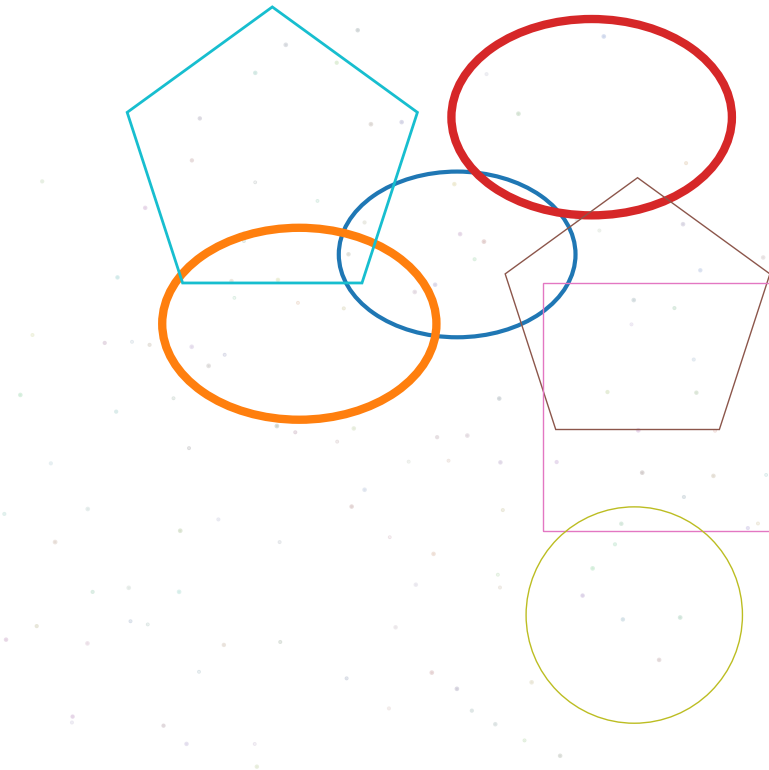[{"shape": "oval", "thickness": 1.5, "radius": 0.77, "center": [0.594, 0.67]}, {"shape": "oval", "thickness": 3, "radius": 0.89, "center": [0.389, 0.58]}, {"shape": "oval", "thickness": 3, "radius": 0.91, "center": [0.768, 0.848]}, {"shape": "pentagon", "thickness": 0.5, "radius": 0.9, "center": [0.828, 0.588]}, {"shape": "square", "thickness": 0.5, "radius": 0.81, "center": [0.867, 0.472]}, {"shape": "circle", "thickness": 0.5, "radius": 0.7, "center": [0.824, 0.201]}, {"shape": "pentagon", "thickness": 1, "radius": 0.99, "center": [0.354, 0.793]}]